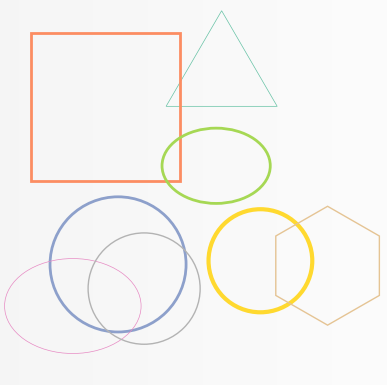[{"shape": "triangle", "thickness": 0.5, "radius": 0.83, "center": [0.572, 0.807]}, {"shape": "square", "thickness": 2, "radius": 0.96, "center": [0.273, 0.723]}, {"shape": "circle", "thickness": 2, "radius": 0.88, "center": [0.305, 0.313]}, {"shape": "oval", "thickness": 0.5, "radius": 0.88, "center": [0.188, 0.205]}, {"shape": "oval", "thickness": 2, "radius": 0.7, "center": [0.558, 0.569]}, {"shape": "circle", "thickness": 3, "radius": 0.67, "center": [0.672, 0.323]}, {"shape": "hexagon", "thickness": 1, "radius": 0.77, "center": [0.845, 0.31]}, {"shape": "circle", "thickness": 1, "radius": 0.72, "center": [0.372, 0.25]}]